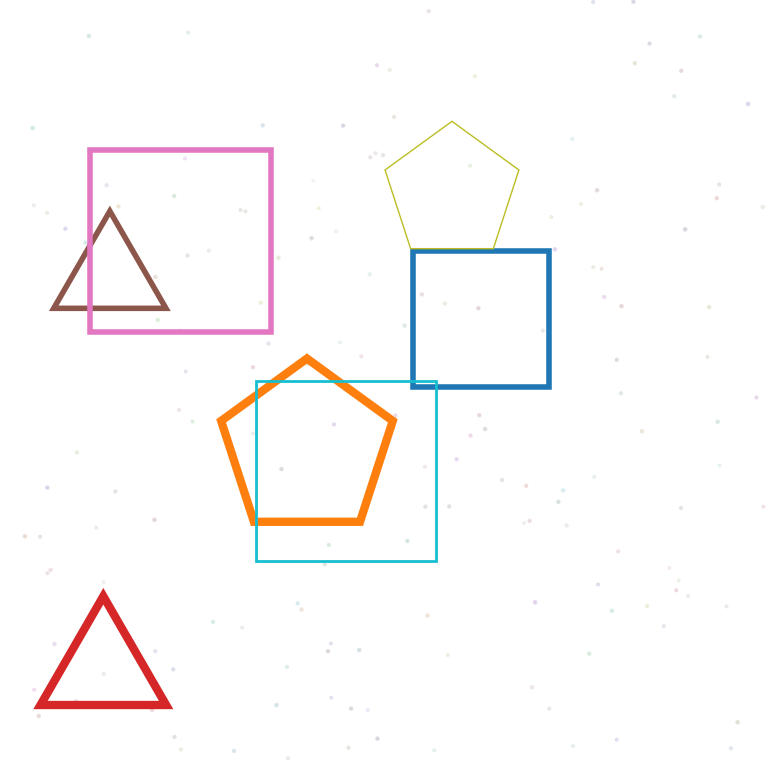[{"shape": "square", "thickness": 2, "radius": 0.44, "center": [0.624, 0.586]}, {"shape": "pentagon", "thickness": 3, "radius": 0.59, "center": [0.399, 0.417]}, {"shape": "triangle", "thickness": 3, "radius": 0.47, "center": [0.134, 0.131]}, {"shape": "triangle", "thickness": 2, "radius": 0.42, "center": [0.143, 0.642]}, {"shape": "square", "thickness": 2, "radius": 0.59, "center": [0.234, 0.687]}, {"shape": "pentagon", "thickness": 0.5, "radius": 0.46, "center": [0.587, 0.751]}, {"shape": "square", "thickness": 1, "radius": 0.58, "center": [0.45, 0.388]}]